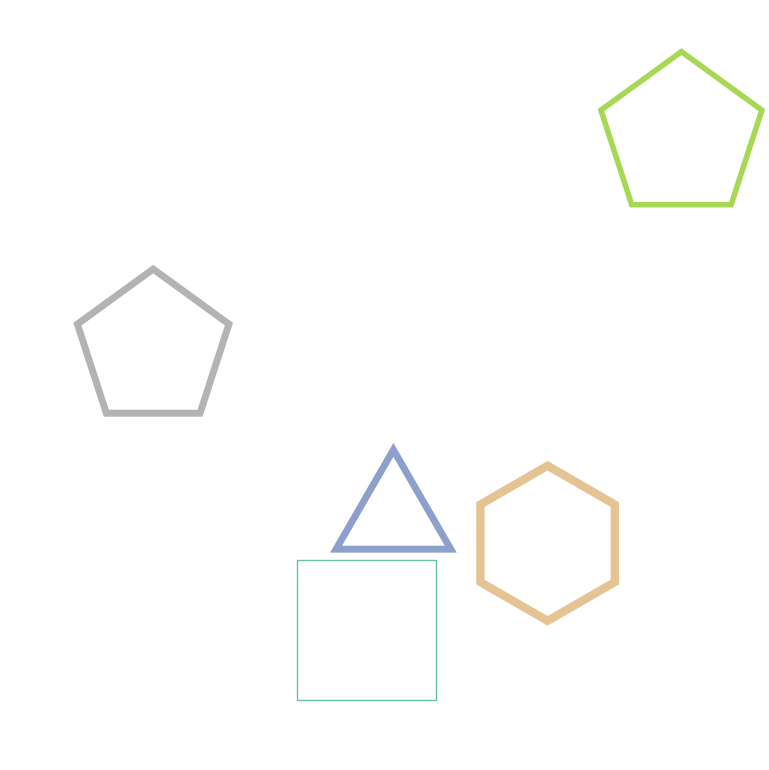[{"shape": "square", "thickness": 0.5, "radius": 0.45, "center": [0.476, 0.182]}, {"shape": "triangle", "thickness": 2.5, "radius": 0.43, "center": [0.511, 0.33]}, {"shape": "pentagon", "thickness": 2, "radius": 0.55, "center": [0.885, 0.823]}, {"shape": "hexagon", "thickness": 3, "radius": 0.5, "center": [0.711, 0.294]}, {"shape": "pentagon", "thickness": 2.5, "radius": 0.52, "center": [0.199, 0.547]}]